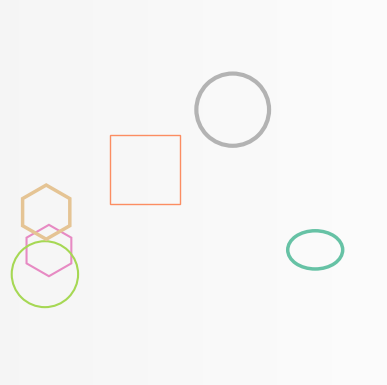[{"shape": "oval", "thickness": 2.5, "radius": 0.35, "center": [0.813, 0.351]}, {"shape": "square", "thickness": 1, "radius": 0.45, "center": [0.374, 0.561]}, {"shape": "hexagon", "thickness": 1.5, "radius": 0.33, "center": [0.126, 0.349]}, {"shape": "circle", "thickness": 1.5, "radius": 0.43, "center": [0.116, 0.288]}, {"shape": "hexagon", "thickness": 2.5, "radius": 0.35, "center": [0.119, 0.449]}, {"shape": "circle", "thickness": 3, "radius": 0.47, "center": [0.601, 0.715]}]